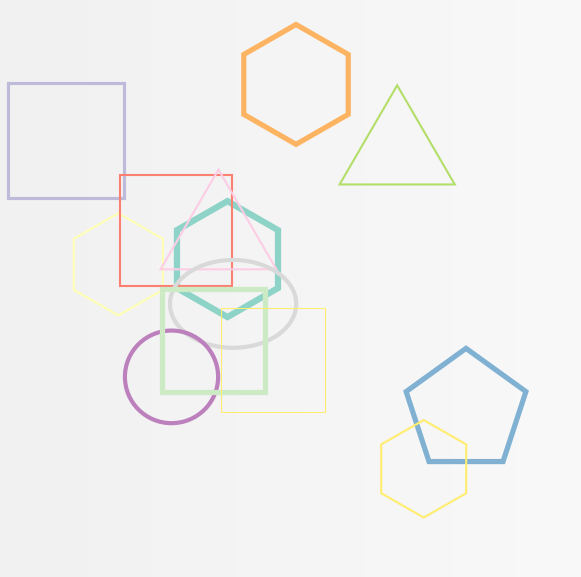[{"shape": "hexagon", "thickness": 3, "radius": 0.5, "center": [0.391, 0.55]}, {"shape": "hexagon", "thickness": 1, "radius": 0.44, "center": [0.204, 0.541]}, {"shape": "square", "thickness": 1.5, "radius": 0.5, "center": [0.114, 0.756]}, {"shape": "square", "thickness": 1, "radius": 0.48, "center": [0.303, 0.6]}, {"shape": "pentagon", "thickness": 2.5, "radius": 0.54, "center": [0.802, 0.288]}, {"shape": "hexagon", "thickness": 2.5, "radius": 0.52, "center": [0.509, 0.853]}, {"shape": "triangle", "thickness": 1, "radius": 0.57, "center": [0.683, 0.737]}, {"shape": "triangle", "thickness": 1, "radius": 0.58, "center": [0.376, 0.59]}, {"shape": "oval", "thickness": 2, "radius": 0.54, "center": [0.401, 0.473]}, {"shape": "circle", "thickness": 2, "radius": 0.4, "center": [0.295, 0.347]}, {"shape": "square", "thickness": 2.5, "radius": 0.44, "center": [0.367, 0.409]}, {"shape": "square", "thickness": 0.5, "radius": 0.45, "center": [0.47, 0.377]}, {"shape": "hexagon", "thickness": 1, "radius": 0.42, "center": [0.729, 0.187]}]